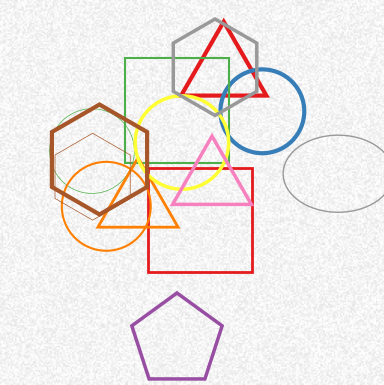[{"shape": "triangle", "thickness": 3, "radius": 0.64, "center": [0.581, 0.816]}, {"shape": "square", "thickness": 2, "radius": 0.68, "center": [0.52, 0.43]}, {"shape": "circle", "thickness": 3, "radius": 0.54, "center": [0.681, 0.711]}, {"shape": "circle", "thickness": 0.5, "radius": 0.55, "center": [0.239, 0.608]}, {"shape": "square", "thickness": 1.5, "radius": 0.68, "center": [0.46, 0.713]}, {"shape": "pentagon", "thickness": 2.5, "radius": 0.62, "center": [0.46, 0.116]}, {"shape": "circle", "thickness": 1.5, "radius": 0.58, "center": [0.276, 0.464]}, {"shape": "triangle", "thickness": 2, "radius": 0.6, "center": [0.358, 0.47]}, {"shape": "circle", "thickness": 2.5, "radius": 0.61, "center": [0.472, 0.63]}, {"shape": "hexagon", "thickness": 0.5, "radius": 0.56, "center": [0.241, 0.541]}, {"shape": "hexagon", "thickness": 3, "radius": 0.71, "center": [0.258, 0.586]}, {"shape": "triangle", "thickness": 2.5, "radius": 0.59, "center": [0.551, 0.528]}, {"shape": "hexagon", "thickness": 2.5, "radius": 0.63, "center": [0.559, 0.825]}, {"shape": "oval", "thickness": 1, "radius": 0.72, "center": [0.878, 0.549]}]